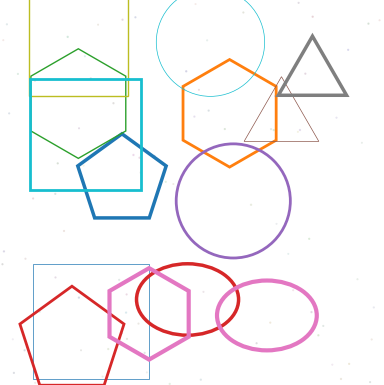[{"shape": "square", "thickness": 0.5, "radius": 0.75, "center": [0.236, 0.165]}, {"shape": "pentagon", "thickness": 2.5, "radius": 0.6, "center": [0.317, 0.532]}, {"shape": "hexagon", "thickness": 2, "radius": 0.7, "center": [0.596, 0.706]}, {"shape": "hexagon", "thickness": 1, "radius": 0.71, "center": [0.203, 0.731]}, {"shape": "pentagon", "thickness": 2, "radius": 0.71, "center": [0.187, 0.114]}, {"shape": "oval", "thickness": 2.5, "radius": 0.66, "center": [0.487, 0.222]}, {"shape": "circle", "thickness": 2, "radius": 0.74, "center": [0.606, 0.478]}, {"shape": "triangle", "thickness": 0.5, "radius": 0.56, "center": [0.731, 0.689]}, {"shape": "oval", "thickness": 3, "radius": 0.65, "center": [0.693, 0.181]}, {"shape": "hexagon", "thickness": 3, "radius": 0.59, "center": [0.387, 0.185]}, {"shape": "triangle", "thickness": 2.5, "radius": 0.51, "center": [0.812, 0.804]}, {"shape": "square", "thickness": 1, "radius": 0.64, "center": [0.203, 0.878]}, {"shape": "square", "thickness": 2, "radius": 0.72, "center": [0.223, 0.65]}, {"shape": "circle", "thickness": 0.5, "radius": 0.7, "center": [0.547, 0.89]}]